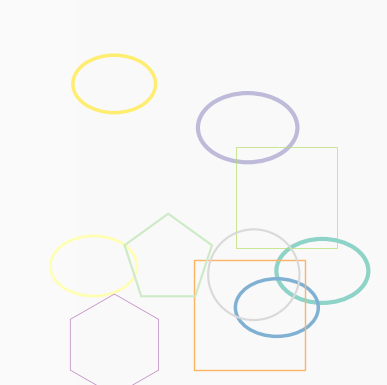[{"shape": "oval", "thickness": 3, "radius": 0.59, "center": [0.832, 0.296]}, {"shape": "oval", "thickness": 2, "radius": 0.56, "center": [0.242, 0.309]}, {"shape": "oval", "thickness": 3, "radius": 0.64, "center": [0.639, 0.668]}, {"shape": "oval", "thickness": 2.5, "radius": 0.53, "center": [0.714, 0.201]}, {"shape": "square", "thickness": 1, "radius": 0.71, "center": [0.643, 0.181]}, {"shape": "square", "thickness": 0.5, "radius": 0.65, "center": [0.74, 0.487]}, {"shape": "circle", "thickness": 1.5, "radius": 0.59, "center": [0.655, 0.286]}, {"shape": "hexagon", "thickness": 0.5, "radius": 0.66, "center": [0.295, 0.105]}, {"shape": "pentagon", "thickness": 1.5, "radius": 0.59, "center": [0.434, 0.326]}, {"shape": "oval", "thickness": 2.5, "radius": 0.53, "center": [0.295, 0.782]}]